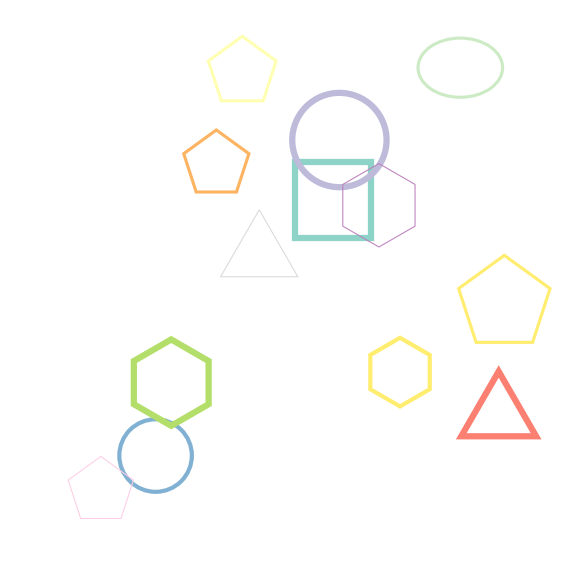[{"shape": "square", "thickness": 3, "radius": 0.33, "center": [0.577, 0.653]}, {"shape": "pentagon", "thickness": 1.5, "radius": 0.31, "center": [0.42, 0.875]}, {"shape": "circle", "thickness": 3, "radius": 0.41, "center": [0.588, 0.757]}, {"shape": "triangle", "thickness": 3, "radius": 0.37, "center": [0.864, 0.281]}, {"shape": "circle", "thickness": 2, "radius": 0.31, "center": [0.269, 0.21]}, {"shape": "pentagon", "thickness": 1.5, "radius": 0.3, "center": [0.375, 0.715]}, {"shape": "hexagon", "thickness": 3, "radius": 0.37, "center": [0.296, 0.337]}, {"shape": "pentagon", "thickness": 0.5, "radius": 0.3, "center": [0.175, 0.149]}, {"shape": "triangle", "thickness": 0.5, "radius": 0.39, "center": [0.449, 0.559]}, {"shape": "hexagon", "thickness": 0.5, "radius": 0.36, "center": [0.656, 0.644]}, {"shape": "oval", "thickness": 1.5, "radius": 0.37, "center": [0.797, 0.882]}, {"shape": "hexagon", "thickness": 2, "radius": 0.3, "center": [0.693, 0.355]}, {"shape": "pentagon", "thickness": 1.5, "radius": 0.42, "center": [0.873, 0.474]}]